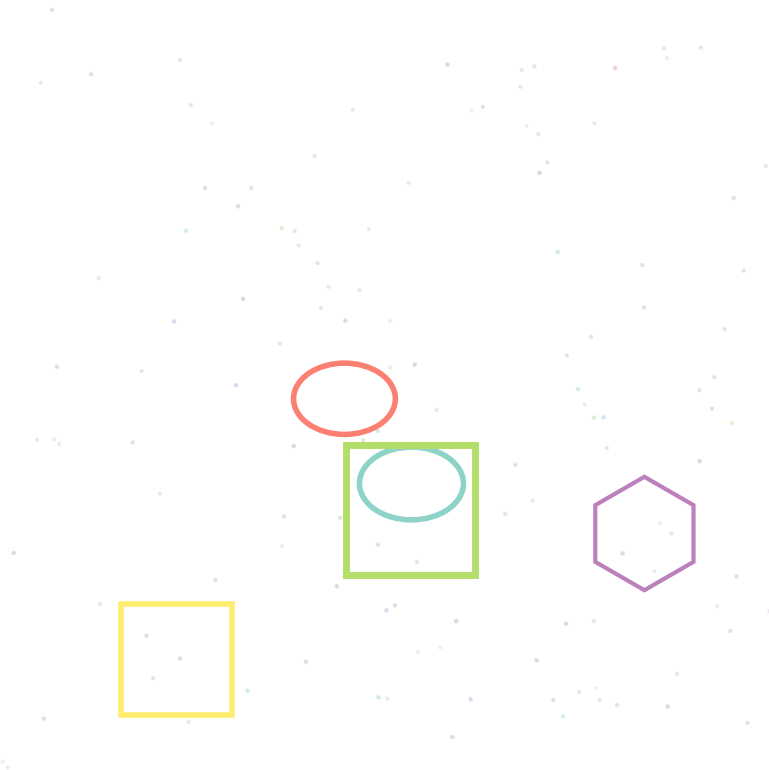[{"shape": "oval", "thickness": 2, "radius": 0.34, "center": [0.534, 0.372]}, {"shape": "oval", "thickness": 2, "radius": 0.33, "center": [0.447, 0.482]}, {"shape": "square", "thickness": 2.5, "radius": 0.42, "center": [0.533, 0.338]}, {"shape": "hexagon", "thickness": 1.5, "radius": 0.37, "center": [0.837, 0.307]}, {"shape": "square", "thickness": 2, "radius": 0.36, "center": [0.229, 0.144]}]